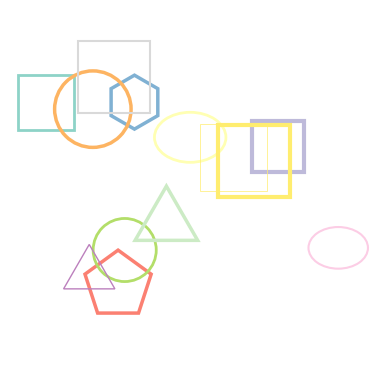[{"shape": "square", "thickness": 2, "radius": 0.36, "center": [0.119, 0.734]}, {"shape": "oval", "thickness": 2, "radius": 0.46, "center": [0.494, 0.643]}, {"shape": "square", "thickness": 3, "radius": 0.34, "center": [0.723, 0.62]}, {"shape": "pentagon", "thickness": 2.5, "radius": 0.45, "center": [0.307, 0.26]}, {"shape": "hexagon", "thickness": 2.5, "radius": 0.35, "center": [0.349, 0.735]}, {"shape": "circle", "thickness": 2.5, "radius": 0.5, "center": [0.241, 0.717]}, {"shape": "circle", "thickness": 2, "radius": 0.41, "center": [0.324, 0.351]}, {"shape": "oval", "thickness": 1.5, "radius": 0.39, "center": [0.879, 0.356]}, {"shape": "square", "thickness": 1.5, "radius": 0.47, "center": [0.295, 0.801]}, {"shape": "triangle", "thickness": 1, "radius": 0.38, "center": [0.232, 0.288]}, {"shape": "triangle", "thickness": 2.5, "radius": 0.47, "center": [0.432, 0.423]}, {"shape": "square", "thickness": 0.5, "radius": 0.44, "center": [0.607, 0.591]}, {"shape": "square", "thickness": 3, "radius": 0.47, "center": [0.66, 0.582]}]